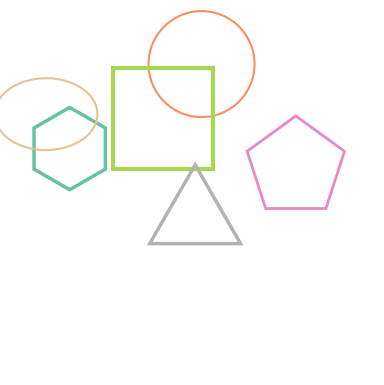[{"shape": "hexagon", "thickness": 2.5, "radius": 0.53, "center": [0.181, 0.614]}, {"shape": "circle", "thickness": 1.5, "radius": 0.69, "center": [0.524, 0.834]}, {"shape": "pentagon", "thickness": 2, "radius": 0.66, "center": [0.768, 0.566]}, {"shape": "square", "thickness": 3, "radius": 0.65, "center": [0.423, 0.692]}, {"shape": "oval", "thickness": 1.5, "radius": 0.67, "center": [0.12, 0.704]}, {"shape": "triangle", "thickness": 2.5, "radius": 0.68, "center": [0.507, 0.435]}]